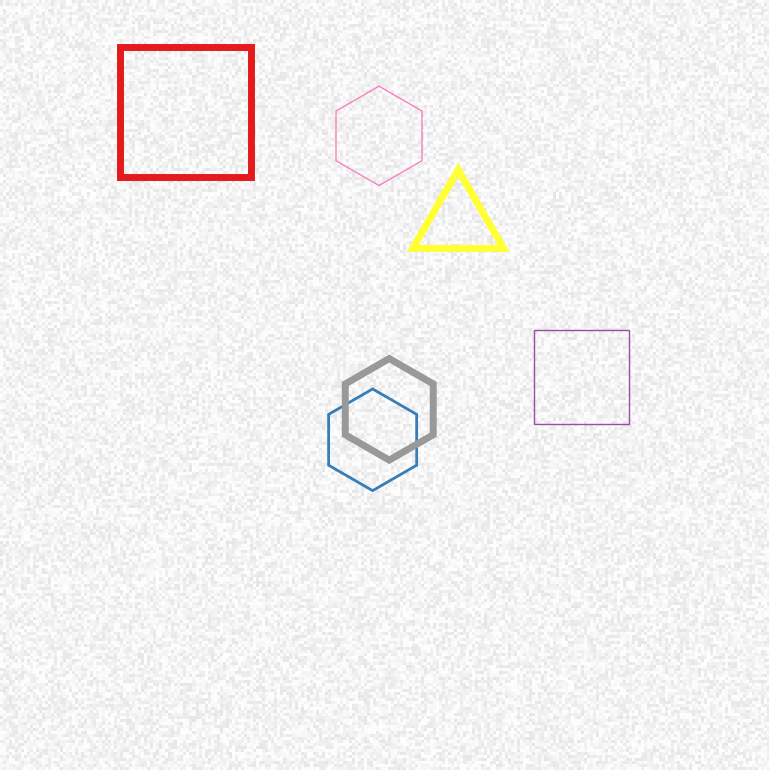[{"shape": "square", "thickness": 2.5, "radius": 0.42, "center": [0.241, 0.855]}, {"shape": "hexagon", "thickness": 1, "radius": 0.33, "center": [0.484, 0.429]}, {"shape": "square", "thickness": 0.5, "radius": 0.31, "center": [0.755, 0.511]}, {"shape": "triangle", "thickness": 2.5, "radius": 0.34, "center": [0.595, 0.711]}, {"shape": "hexagon", "thickness": 0.5, "radius": 0.32, "center": [0.492, 0.824]}, {"shape": "hexagon", "thickness": 2.5, "radius": 0.33, "center": [0.506, 0.468]}]